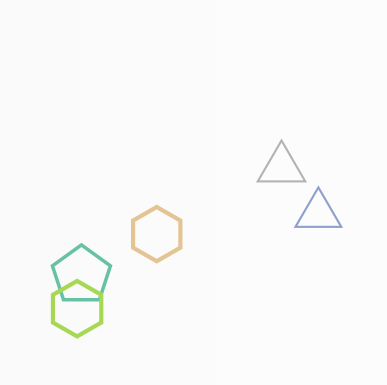[{"shape": "pentagon", "thickness": 2.5, "radius": 0.39, "center": [0.21, 0.285]}, {"shape": "triangle", "thickness": 1.5, "radius": 0.34, "center": [0.822, 0.445]}, {"shape": "hexagon", "thickness": 3, "radius": 0.36, "center": [0.199, 0.198]}, {"shape": "hexagon", "thickness": 3, "radius": 0.35, "center": [0.404, 0.392]}, {"shape": "triangle", "thickness": 1.5, "radius": 0.35, "center": [0.727, 0.564]}]